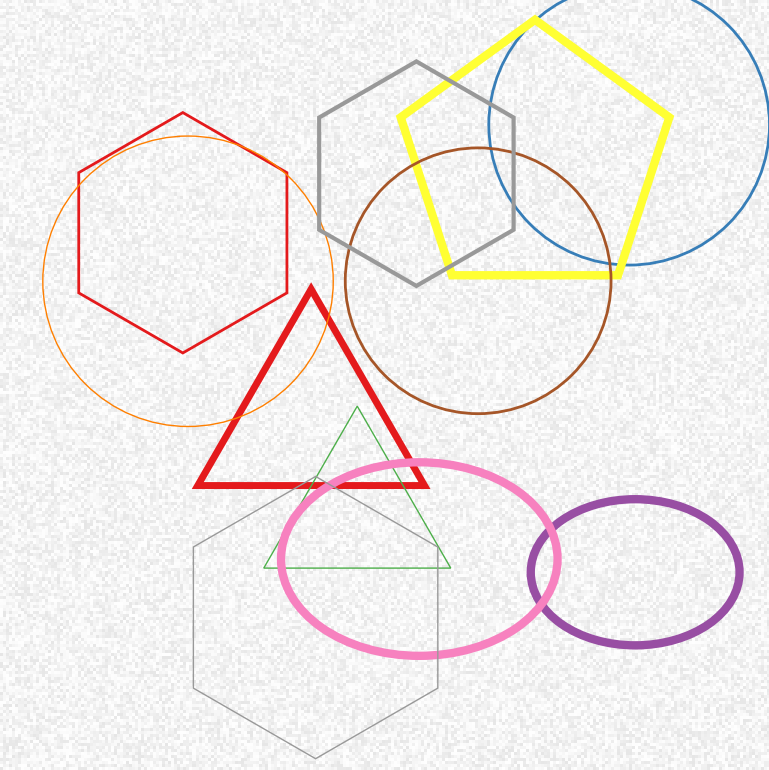[{"shape": "hexagon", "thickness": 1, "radius": 0.78, "center": [0.237, 0.698]}, {"shape": "triangle", "thickness": 2.5, "radius": 0.85, "center": [0.404, 0.454]}, {"shape": "circle", "thickness": 1, "radius": 0.91, "center": [0.817, 0.838]}, {"shape": "triangle", "thickness": 0.5, "radius": 0.7, "center": [0.464, 0.332]}, {"shape": "oval", "thickness": 3, "radius": 0.68, "center": [0.825, 0.257]}, {"shape": "circle", "thickness": 0.5, "radius": 0.94, "center": [0.244, 0.635]}, {"shape": "pentagon", "thickness": 3, "radius": 0.92, "center": [0.695, 0.791]}, {"shape": "circle", "thickness": 1, "radius": 0.86, "center": [0.621, 0.635]}, {"shape": "oval", "thickness": 3, "radius": 0.9, "center": [0.545, 0.274]}, {"shape": "hexagon", "thickness": 0.5, "radius": 0.92, "center": [0.41, 0.198]}, {"shape": "hexagon", "thickness": 1.5, "radius": 0.73, "center": [0.541, 0.774]}]